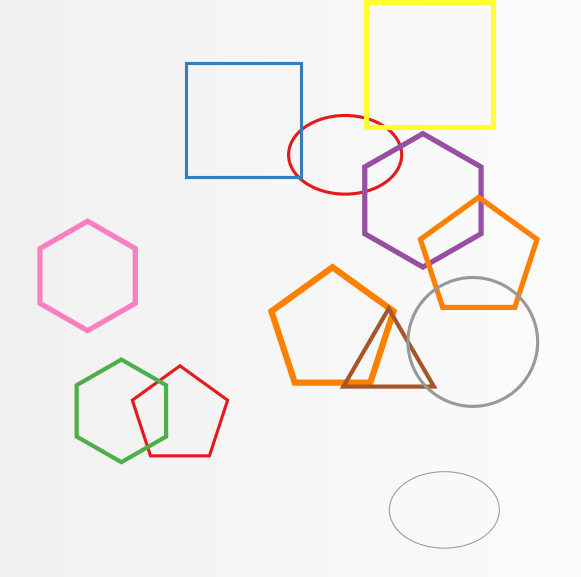[{"shape": "pentagon", "thickness": 1.5, "radius": 0.43, "center": [0.31, 0.279]}, {"shape": "oval", "thickness": 1.5, "radius": 0.49, "center": [0.594, 0.731]}, {"shape": "square", "thickness": 1.5, "radius": 0.5, "center": [0.419, 0.791]}, {"shape": "hexagon", "thickness": 2, "radius": 0.44, "center": [0.209, 0.288]}, {"shape": "hexagon", "thickness": 2.5, "radius": 0.58, "center": [0.728, 0.652]}, {"shape": "pentagon", "thickness": 3, "radius": 0.55, "center": [0.572, 0.426]}, {"shape": "pentagon", "thickness": 2.5, "radius": 0.53, "center": [0.824, 0.552]}, {"shape": "square", "thickness": 2.5, "radius": 0.54, "center": [0.739, 0.888]}, {"shape": "triangle", "thickness": 2, "radius": 0.45, "center": [0.669, 0.375]}, {"shape": "hexagon", "thickness": 2.5, "radius": 0.47, "center": [0.151, 0.521]}, {"shape": "circle", "thickness": 1.5, "radius": 0.56, "center": [0.813, 0.407]}, {"shape": "oval", "thickness": 0.5, "radius": 0.47, "center": [0.764, 0.116]}]